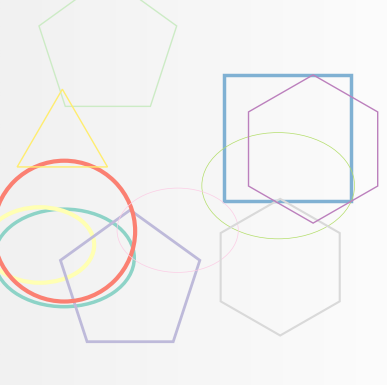[{"shape": "oval", "thickness": 2.5, "radius": 0.9, "center": [0.165, 0.33]}, {"shape": "oval", "thickness": 3, "radius": 0.7, "center": [0.103, 0.364]}, {"shape": "pentagon", "thickness": 2, "radius": 0.95, "center": [0.336, 0.265]}, {"shape": "circle", "thickness": 3, "radius": 0.91, "center": [0.166, 0.4]}, {"shape": "square", "thickness": 2.5, "radius": 0.82, "center": [0.741, 0.642]}, {"shape": "oval", "thickness": 0.5, "radius": 0.99, "center": [0.718, 0.518]}, {"shape": "oval", "thickness": 0.5, "radius": 0.78, "center": [0.458, 0.402]}, {"shape": "hexagon", "thickness": 1.5, "radius": 0.89, "center": [0.723, 0.306]}, {"shape": "hexagon", "thickness": 1, "radius": 0.96, "center": [0.808, 0.613]}, {"shape": "pentagon", "thickness": 1, "radius": 0.93, "center": [0.278, 0.875]}, {"shape": "triangle", "thickness": 1, "radius": 0.67, "center": [0.161, 0.634]}]